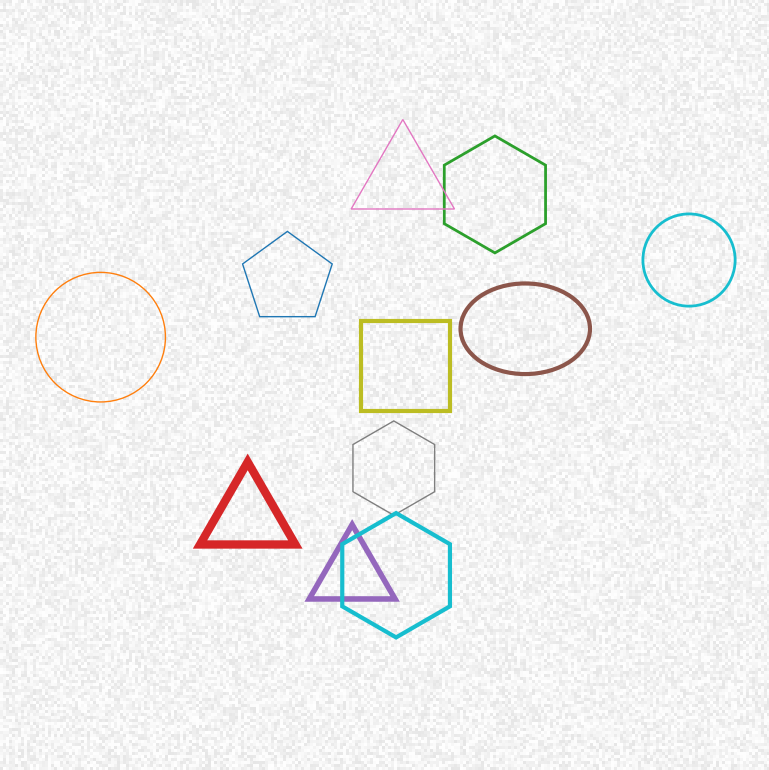[{"shape": "pentagon", "thickness": 0.5, "radius": 0.31, "center": [0.373, 0.638]}, {"shape": "circle", "thickness": 0.5, "radius": 0.42, "center": [0.131, 0.562]}, {"shape": "hexagon", "thickness": 1, "radius": 0.38, "center": [0.643, 0.748]}, {"shape": "triangle", "thickness": 3, "radius": 0.36, "center": [0.322, 0.329]}, {"shape": "triangle", "thickness": 2, "radius": 0.32, "center": [0.457, 0.254]}, {"shape": "oval", "thickness": 1.5, "radius": 0.42, "center": [0.682, 0.573]}, {"shape": "triangle", "thickness": 0.5, "radius": 0.39, "center": [0.523, 0.767]}, {"shape": "hexagon", "thickness": 0.5, "radius": 0.31, "center": [0.511, 0.392]}, {"shape": "square", "thickness": 1.5, "radius": 0.29, "center": [0.527, 0.525]}, {"shape": "hexagon", "thickness": 1.5, "radius": 0.4, "center": [0.514, 0.253]}, {"shape": "circle", "thickness": 1, "radius": 0.3, "center": [0.895, 0.662]}]